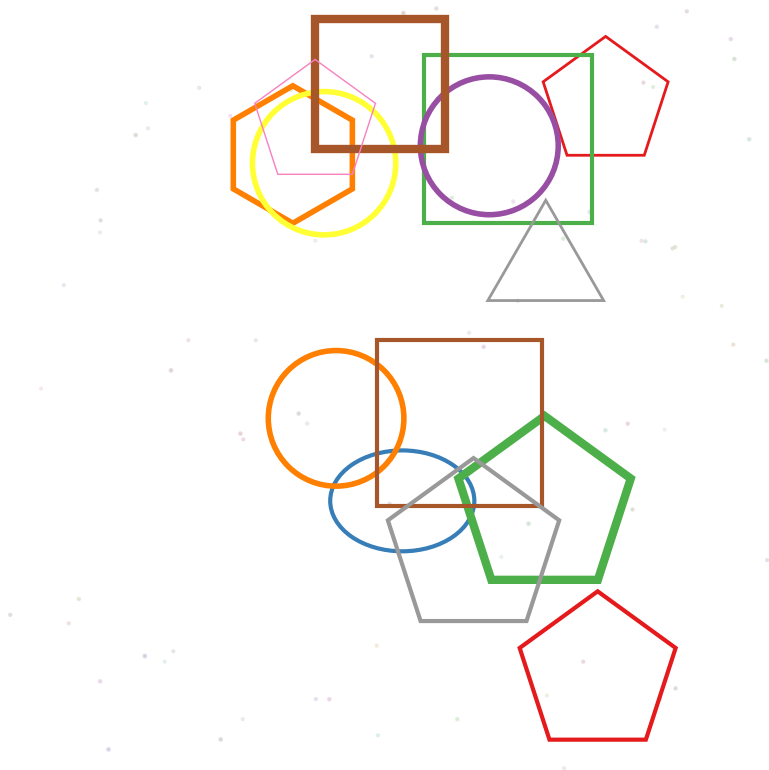[{"shape": "pentagon", "thickness": 1, "radius": 0.43, "center": [0.787, 0.867]}, {"shape": "pentagon", "thickness": 1.5, "radius": 0.53, "center": [0.776, 0.126]}, {"shape": "oval", "thickness": 1.5, "radius": 0.47, "center": [0.522, 0.35]}, {"shape": "square", "thickness": 1.5, "radius": 0.55, "center": [0.66, 0.82]}, {"shape": "pentagon", "thickness": 3, "radius": 0.59, "center": [0.707, 0.342]}, {"shape": "circle", "thickness": 2, "radius": 0.45, "center": [0.635, 0.811]}, {"shape": "circle", "thickness": 2, "radius": 0.44, "center": [0.436, 0.457]}, {"shape": "hexagon", "thickness": 2, "radius": 0.45, "center": [0.38, 0.799]}, {"shape": "circle", "thickness": 2, "radius": 0.47, "center": [0.421, 0.788]}, {"shape": "square", "thickness": 1.5, "radius": 0.54, "center": [0.597, 0.451]}, {"shape": "square", "thickness": 3, "radius": 0.42, "center": [0.493, 0.891]}, {"shape": "pentagon", "thickness": 0.5, "radius": 0.41, "center": [0.409, 0.84]}, {"shape": "triangle", "thickness": 1, "radius": 0.43, "center": [0.709, 0.653]}, {"shape": "pentagon", "thickness": 1.5, "radius": 0.58, "center": [0.615, 0.288]}]